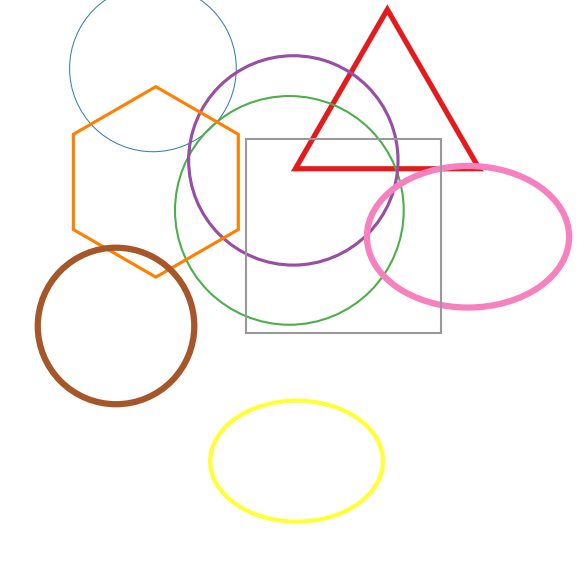[{"shape": "triangle", "thickness": 2.5, "radius": 0.92, "center": [0.671, 0.799]}, {"shape": "circle", "thickness": 0.5, "radius": 0.72, "center": [0.265, 0.881]}, {"shape": "circle", "thickness": 1, "radius": 0.99, "center": [0.501, 0.635]}, {"shape": "circle", "thickness": 1.5, "radius": 0.91, "center": [0.508, 0.721]}, {"shape": "hexagon", "thickness": 1.5, "radius": 0.82, "center": [0.27, 0.684]}, {"shape": "oval", "thickness": 2, "radius": 0.75, "center": [0.514, 0.2]}, {"shape": "circle", "thickness": 3, "radius": 0.68, "center": [0.201, 0.435]}, {"shape": "oval", "thickness": 3, "radius": 0.88, "center": [0.81, 0.589]}, {"shape": "square", "thickness": 1, "radius": 0.84, "center": [0.595, 0.591]}]